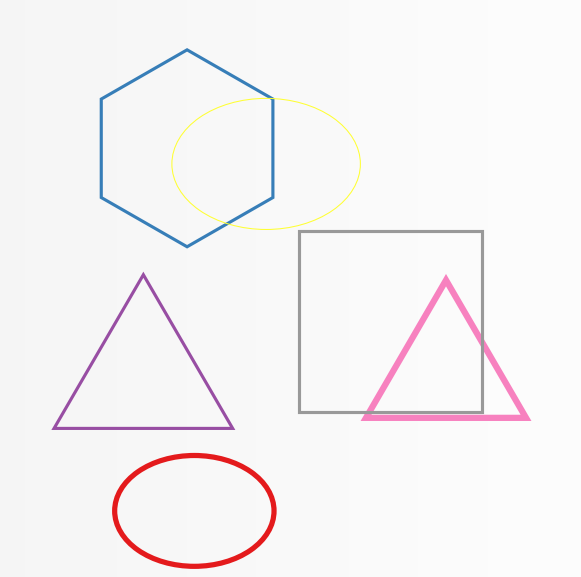[{"shape": "oval", "thickness": 2.5, "radius": 0.69, "center": [0.334, 0.114]}, {"shape": "hexagon", "thickness": 1.5, "radius": 0.85, "center": [0.322, 0.742]}, {"shape": "triangle", "thickness": 1.5, "radius": 0.89, "center": [0.247, 0.346]}, {"shape": "oval", "thickness": 0.5, "radius": 0.81, "center": [0.458, 0.715]}, {"shape": "triangle", "thickness": 3, "radius": 0.79, "center": [0.767, 0.355]}, {"shape": "square", "thickness": 1.5, "radius": 0.78, "center": [0.672, 0.443]}]